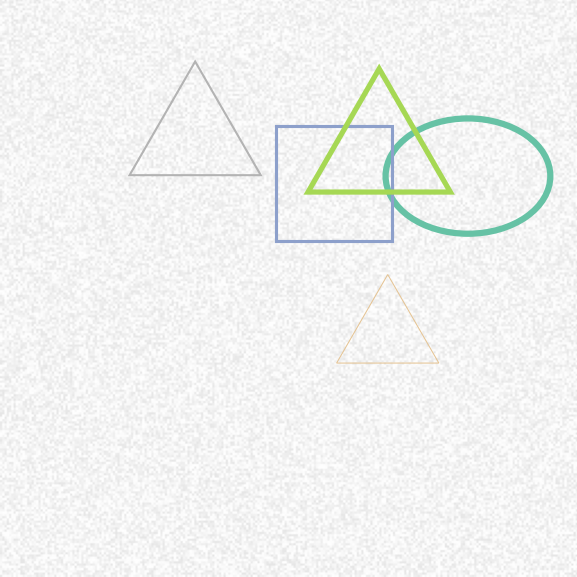[{"shape": "oval", "thickness": 3, "radius": 0.71, "center": [0.81, 0.694]}, {"shape": "square", "thickness": 1.5, "radius": 0.5, "center": [0.578, 0.682]}, {"shape": "triangle", "thickness": 2.5, "radius": 0.71, "center": [0.657, 0.738]}, {"shape": "triangle", "thickness": 0.5, "radius": 0.51, "center": [0.671, 0.422]}, {"shape": "triangle", "thickness": 1, "radius": 0.66, "center": [0.338, 0.761]}]